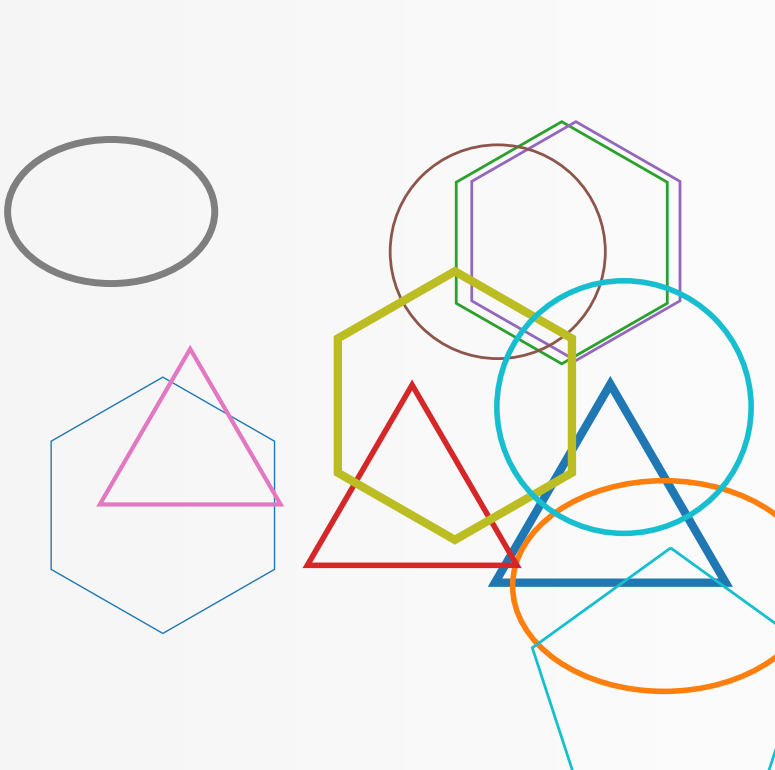[{"shape": "hexagon", "thickness": 0.5, "radius": 0.83, "center": [0.21, 0.344]}, {"shape": "triangle", "thickness": 3, "radius": 0.86, "center": [0.788, 0.329]}, {"shape": "oval", "thickness": 2, "radius": 0.98, "center": [0.857, 0.239]}, {"shape": "hexagon", "thickness": 1, "radius": 0.79, "center": [0.725, 0.685]}, {"shape": "triangle", "thickness": 2, "radius": 0.78, "center": [0.532, 0.344]}, {"shape": "hexagon", "thickness": 1, "radius": 0.78, "center": [0.743, 0.687]}, {"shape": "circle", "thickness": 1, "radius": 0.69, "center": [0.642, 0.673]}, {"shape": "triangle", "thickness": 1.5, "radius": 0.67, "center": [0.245, 0.412]}, {"shape": "oval", "thickness": 2.5, "radius": 0.67, "center": [0.143, 0.725]}, {"shape": "hexagon", "thickness": 3, "radius": 0.87, "center": [0.587, 0.473]}, {"shape": "circle", "thickness": 2, "radius": 0.82, "center": [0.805, 0.471]}, {"shape": "pentagon", "thickness": 1, "radius": 0.94, "center": [0.865, 0.101]}]